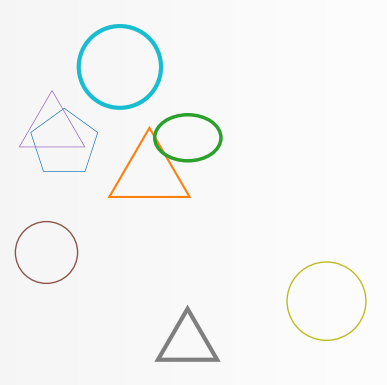[{"shape": "pentagon", "thickness": 0.5, "radius": 0.45, "center": [0.166, 0.628]}, {"shape": "triangle", "thickness": 1.5, "radius": 0.6, "center": [0.386, 0.548]}, {"shape": "oval", "thickness": 2.5, "radius": 0.43, "center": [0.485, 0.642]}, {"shape": "triangle", "thickness": 0.5, "radius": 0.49, "center": [0.134, 0.667]}, {"shape": "circle", "thickness": 1, "radius": 0.4, "center": [0.12, 0.344]}, {"shape": "triangle", "thickness": 3, "radius": 0.44, "center": [0.484, 0.11]}, {"shape": "circle", "thickness": 1, "radius": 0.51, "center": [0.843, 0.218]}, {"shape": "circle", "thickness": 3, "radius": 0.53, "center": [0.309, 0.826]}]